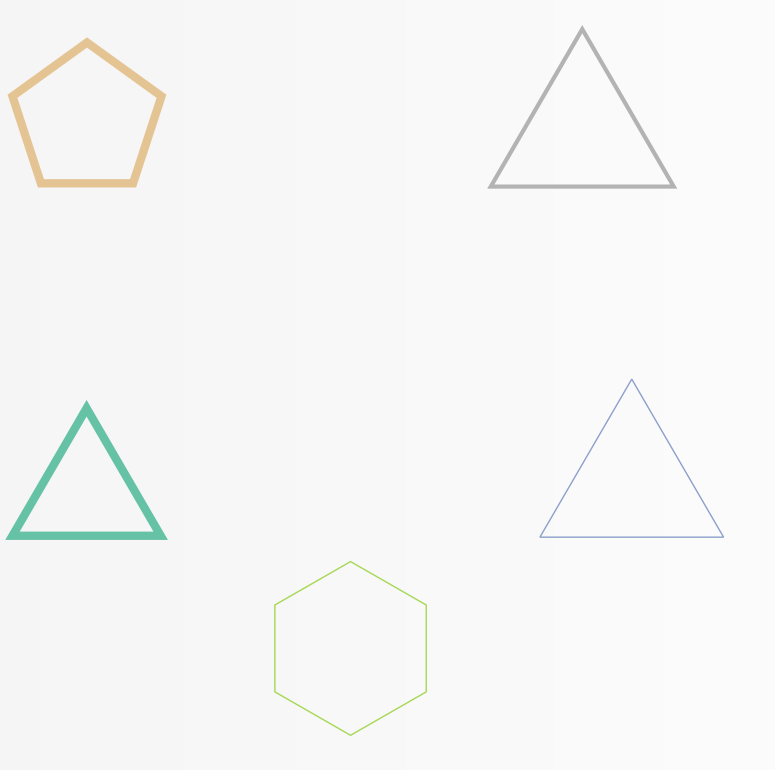[{"shape": "triangle", "thickness": 3, "radius": 0.55, "center": [0.112, 0.359]}, {"shape": "triangle", "thickness": 0.5, "radius": 0.68, "center": [0.815, 0.371]}, {"shape": "hexagon", "thickness": 0.5, "radius": 0.56, "center": [0.452, 0.158]}, {"shape": "pentagon", "thickness": 3, "radius": 0.51, "center": [0.112, 0.844]}, {"shape": "triangle", "thickness": 1.5, "radius": 0.68, "center": [0.751, 0.826]}]